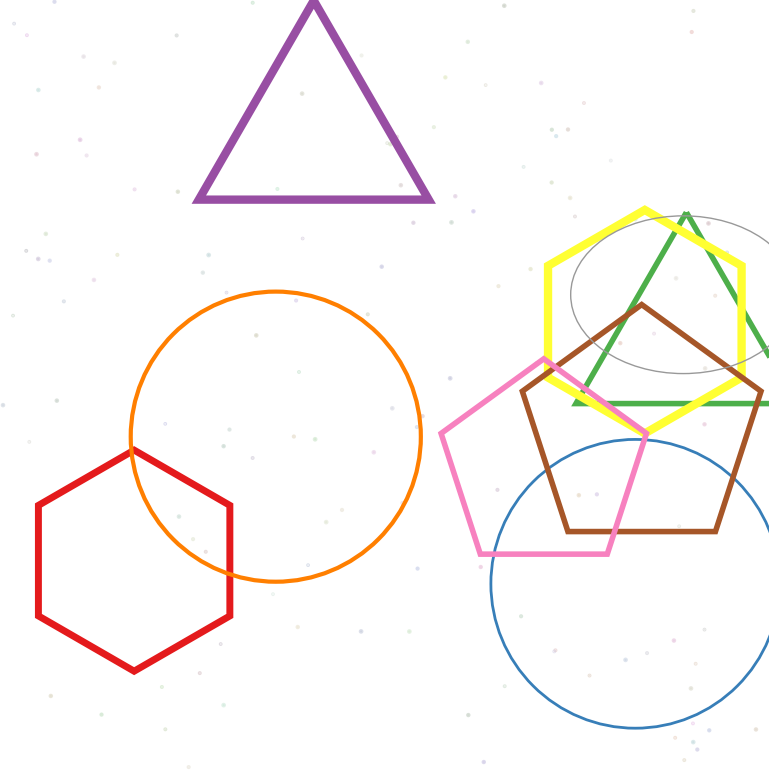[{"shape": "hexagon", "thickness": 2.5, "radius": 0.72, "center": [0.174, 0.272]}, {"shape": "circle", "thickness": 1, "radius": 0.94, "center": [0.825, 0.242]}, {"shape": "triangle", "thickness": 2, "radius": 0.83, "center": [0.891, 0.559]}, {"shape": "triangle", "thickness": 3, "radius": 0.86, "center": [0.407, 0.827]}, {"shape": "circle", "thickness": 1.5, "radius": 0.94, "center": [0.358, 0.433]}, {"shape": "hexagon", "thickness": 3, "radius": 0.73, "center": [0.837, 0.582]}, {"shape": "pentagon", "thickness": 2, "radius": 0.81, "center": [0.833, 0.441]}, {"shape": "pentagon", "thickness": 2, "radius": 0.7, "center": [0.706, 0.394]}, {"shape": "oval", "thickness": 0.5, "radius": 0.73, "center": [0.887, 0.617]}]